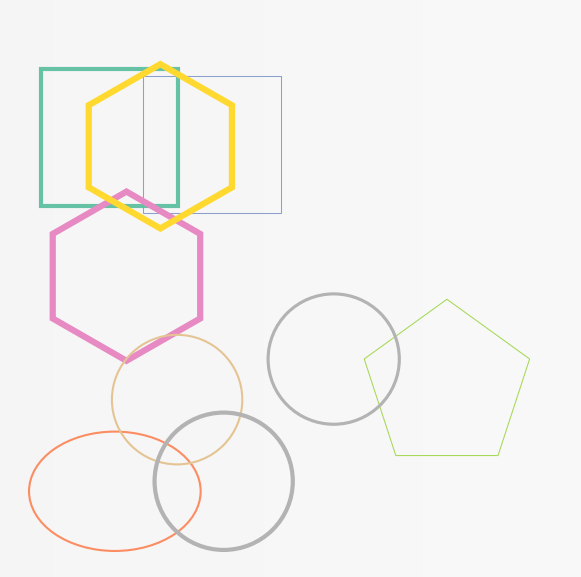[{"shape": "square", "thickness": 2, "radius": 0.59, "center": [0.189, 0.762]}, {"shape": "oval", "thickness": 1, "radius": 0.74, "center": [0.198, 0.148]}, {"shape": "square", "thickness": 0.5, "radius": 0.59, "center": [0.365, 0.749]}, {"shape": "hexagon", "thickness": 3, "radius": 0.73, "center": [0.218, 0.521]}, {"shape": "pentagon", "thickness": 0.5, "radius": 0.75, "center": [0.769, 0.331]}, {"shape": "hexagon", "thickness": 3, "radius": 0.71, "center": [0.276, 0.746]}, {"shape": "circle", "thickness": 1, "radius": 0.56, "center": [0.305, 0.307]}, {"shape": "circle", "thickness": 2, "radius": 0.59, "center": [0.385, 0.166]}, {"shape": "circle", "thickness": 1.5, "radius": 0.56, "center": [0.574, 0.377]}]